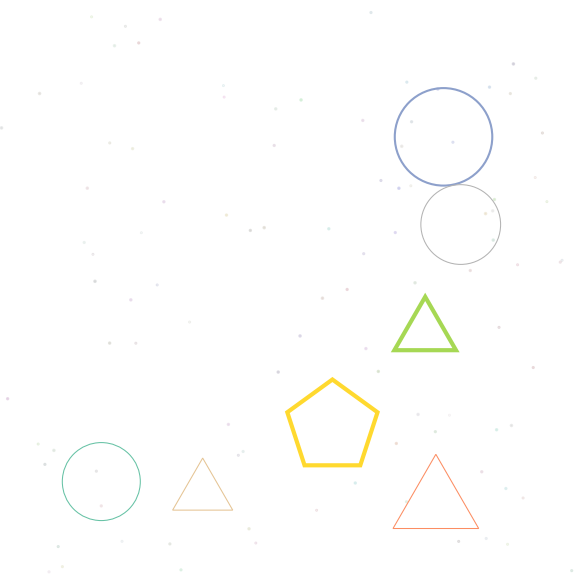[{"shape": "circle", "thickness": 0.5, "radius": 0.34, "center": [0.175, 0.165]}, {"shape": "triangle", "thickness": 0.5, "radius": 0.43, "center": [0.755, 0.127]}, {"shape": "circle", "thickness": 1, "radius": 0.42, "center": [0.768, 0.762]}, {"shape": "triangle", "thickness": 2, "radius": 0.31, "center": [0.736, 0.424]}, {"shape": "pentagon", "thickness": 2, "radius": 0.41, "center": [0.576, 0.26]}, {"shape": "triangle", "thickness": 0.5, "radius": 0.3, "center": [0.351, 0.146]}, {"shape": "circle", "thickness": 0.5, "radius": 0.35, "center": [0.798, 0.61]}]